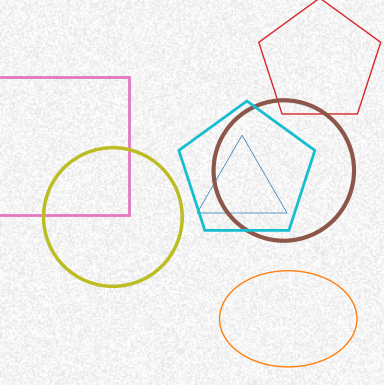[{"shape": "triangle", "thickness": 0.5, "radius": 0.67, "center": [0.629, 0.514]}, {"shape": "oval", "thickness": 1, "radius": 0.89, "center": [0.749, 0.172]}, {"shape": "pentagon", "thickness": 1, "radius": 0.83, "center": [0.831, 0.839]}, {"shape": "circle", "thickness": 3, "radius": 0.91, "center": [0.737, 0.557]}, {"shape": "square", "thickness": 2, "radius": 0.9, "center": [0.156, 0.62]}, {"shape": "circle", "thickness": 2.5, "radius": 0.9, "center": [0.293, 0.436]}, {"shape": "pentagon", "thickness": 2, "radius": 0.93, "center": [0.641, 0.552]}]